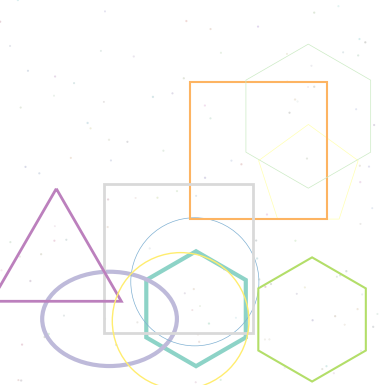[{"shape": "hexagon", "thickness": 3, "radius": 0.75, "center": [0.509, 0.198]}, {"shape": "pentagon", "thickness": 0.5, "radius": 0.68, "center": [0.801, 0.541]}, {"shape": "oval", "thickness": 3, "radius": 0.87, "center": [0.285, 0.172]}, {"shape": "circle", "thickness": 0.5, "radius": 0.83, "center": [0.506, 0.268]}, {"shape": "square", "thickness": 1.5, "radius": 0.89, "center": [0.671, 0.61]}, {"shape": "hexagon", "thickness": 1.5, "radius": 0.81, "center": [0.811, 0.17]}, {"shape": "square", "thickness": 2, "radius": 0.97, "center": [0.464, 0.327]}, {"shape": "triangle", "thickness": 2, "radius": 0.97, "center": [0.146, 0.315]}, {"shape": "hexagon", "thickness": 0.5, "radius": 0.94, "center": [0.801, 0.698]}, {"shape": "circle", "thickness": 1, "radius": 0.89, "center": [0.469, 0.166]}]